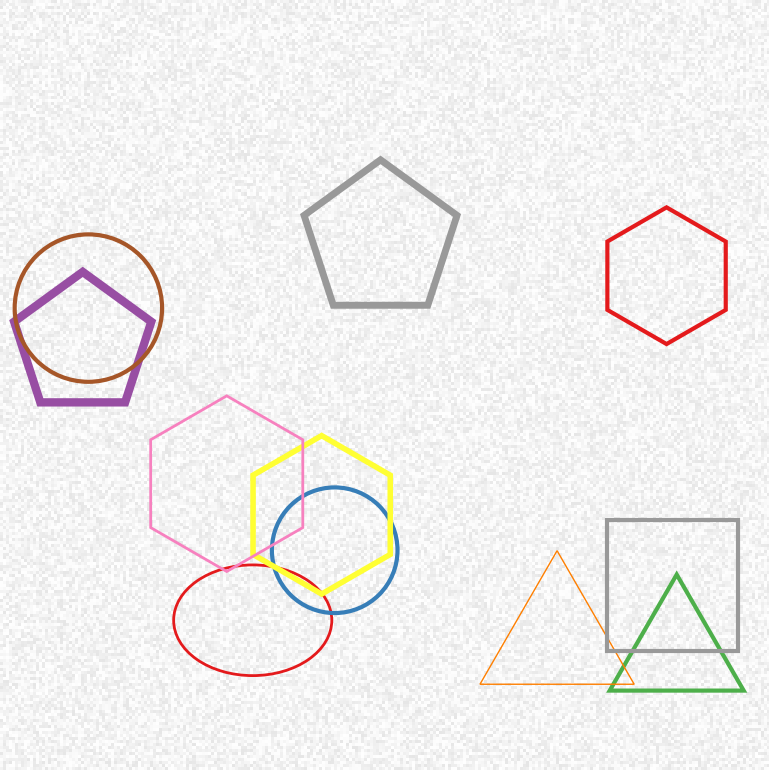[{"shape": "oval", "thickness": 1, "radius": 0.51, "center": [0.328, 0.194]}, {"shape": "hexagon", "thickness": 1.5, "radius": 0.44, "center": [0.866, 0.642]}, {"shape": "circle", "thickness": 1.5, "radius": 0.41, "center": [0.435, 0.285]}, {"shape": "triangle", "thickness": 1.5, "radius": 0.5, "center": [0.879, 0.153]}, {"shape": "pentagon", "thickness": 3, "radius": 0.47, "center": [0.107, 0.553]}, {"shape": "triangle", "thickness": 0.5, "radius": 0.58, "center": [0.723, 0.169]}, {"shape": "hexagon", "thickness": 2, "radius": 0.51, "center": [0.418, 0.331]}, {"shape": "circle", "thickness": 1.5, "radius": 0.48, "center": [0.115, 0.6]}, {"shape": "hexagon", "thickness": 1, "radius": 0.57, "center": [0.294, 0.372]}, {"shape": "square", "thickness": 1.5, "radius": 0.43, "center": [0.873, 0.239]}, {"shape": "pentagon", "thickness": 2.5, "radius": 0.52, "center": [0.494, 0.688]}]